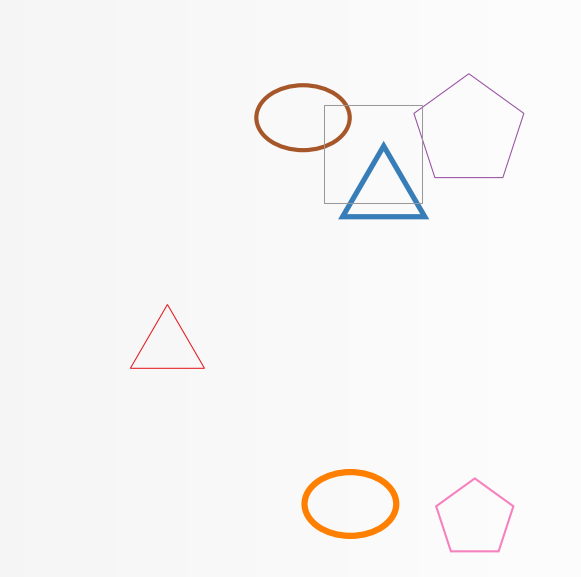[{"shape": "triangle", "thickness": 0.5, "radius": 0.37, "center": [0.288, 0.398]}, {"shape": "triangle", "thickness": 2.5, "radius": 0.41, "center": [0.66, 0.665]}, {"shape": "pentagon", "thickness": 0.5, "radius": 0.5, "center": [0.807, 0.772]}, {"shape": "oval", "thickness": 3, "radius": 0.39, "center": [0.603, 0.126]}, {"shape": "oval", "thickness": 2, "radius": 0.4, "center": [0.521, 0.795]}, {"shape": "pentagon", "thickness": 1, "radius": 0.35, "center": [0.817, 0.101]}, {"shape": "square", "thickness": 0.5, "radius": 0.42, "center": [0.642, 0.732]}]